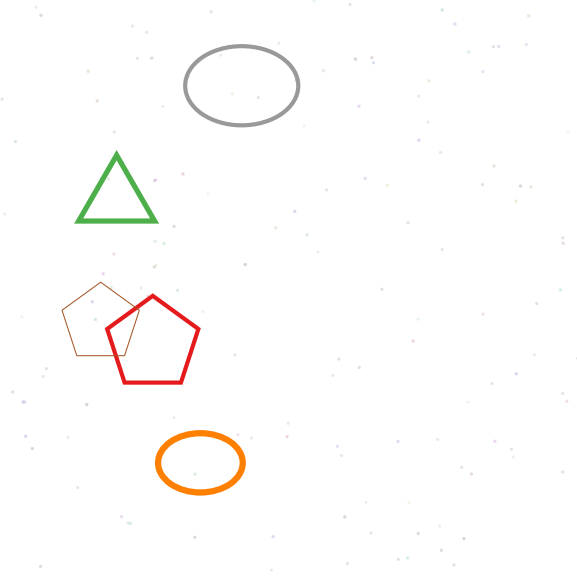[{"shape": "pentagon", "thickness": 2, "radius": 0.42, "center": [0.265, 0.404]}, {"shape": "triangle", "thickness": 2.5, "radius": 0.38, "center": [0.202, 0.654]}, {"shape": "oval", "thickness": 3, "radius": 0.37, "center": [0.347, 0.198]}, {"shape": "pentagon", "thickness": 0.5, "radius": 0.35, "center": [0.174, 0.44]}, {"shape": "oval", "thickness": 2, "radius": 0.49, "center": [0.419, 0.851]}]